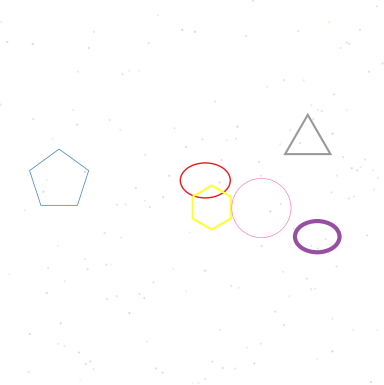[{"shape": "oval", "thickness": 1, "radius": 0.32, "center": [0.533, 0.531]}, {"shape": "pentagon", "thickness": 0.5, "radius": 0.4, "center": [0.154, 0.532]}, {"shape": "oval", "thickness": 3, "radius": 0.29, "center": [0.824, 0.385]}, {"shape": "hexagon", "thickness": 1.5, "radius": 0.29, "center": [0.55, 0.461]}, {"shape": "circle", "thickness": 0.5, "radius": 0.38, "center": [0.679, 0.46]}, {"shape": "triangle", "thickness": 1.5, "radius": 0.34, "center": [0.799, 0.634]}]